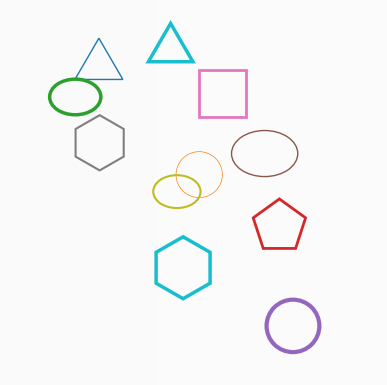[{"shape": "triangle", "thickness": 1, "radius": 0.36, "center": [0.255, 0.829]}, {"shape": "circle", "thickness": 0.5, "radius": 0.3, "center": [0.514, 0.546]}, {"shape": "oval", "thickness": 2.5, "radius": 0.33, "center": [0.194, 0.748]}, {"shape": "pentagon", "thickness": 2, "radius": 0.36, "center": [0.721, 0.412]}, {"shape": "circle", "thickness": 3, "radius": 0.34, "center": [0.756, 0.154]}, {"shape": "oval", "thickness": 1, "radius": 0.43, "center": [0.683, 0.601]}, {"shape": "square", "thickness": 2, "radius": 0.31, "center": [0.574, 0.758]}, {"shape": "hexagon", "thickness": 1.5, "radius": 0.36, "center": [0.257, 0.629]}, {"shape": "oval", "thickness": 1.5, "radius": 0.31, "center": [0.457, 0.502]}, {"shape": "hexagon", "thickness": 2.5, "radius": 0.4, "center": [0.473, 0.305]}, {"shape": "triangle", "thickness": 2.5, "radius": 0.33, "center": [0.44, 0.873]}]